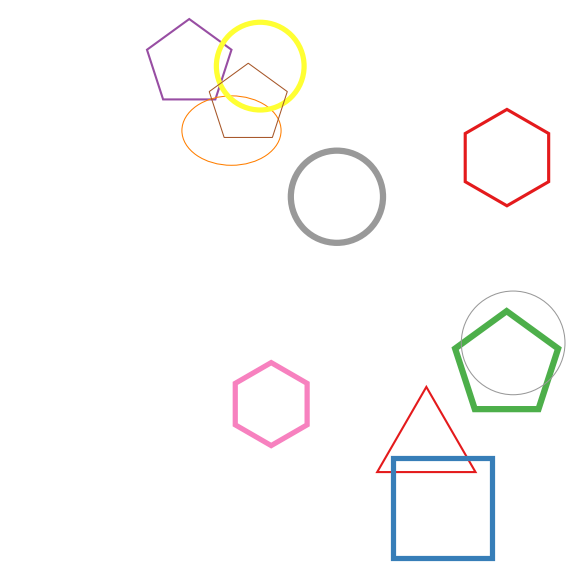[{"shape": "hexagon", "thickness": 1.5, "radius": 0.42, "center": [0.878, 0.726]}, {"shape": "triangle", "thickness": 1, "radius": 0.49, "center": [0.738, 0.231]}, {"shape": "square", "thickness": 2.5, "radius": 0.43, "center": [0.766, 0.119]}, {"shape": "pentagon", "thickness": 3, "radius": 0.47, "center": [0.877, 0.367]}, {"shape": "pentagon", "thickness": 1, "radius": 0.38, "center": [0.328, 0.889]}, {"shape": "oval", "thickness": 0.5, "radius": 0.43, "center": [0.401, 0.773]}, {"shape": "circle", "thickness": 2.5, "radius": 0.38, "center": [0.451, 0.885]}, {"shape": "pentagon", "thickness": 0.5, "radius": 0.36, "center": [0.43, 0.819]}, {"shape": "hexagon", "thickness": 2.5, "radius": 0.36, "center": [0.47, 0.299]}, {"shape": "circle", "thickness": 3, "radius": 0.4, "center": [0.583, 0.658]}, {"shape": "circle", "thickness": 0.5, "radius": 0.45, "center": [0.889, 0.405]}]